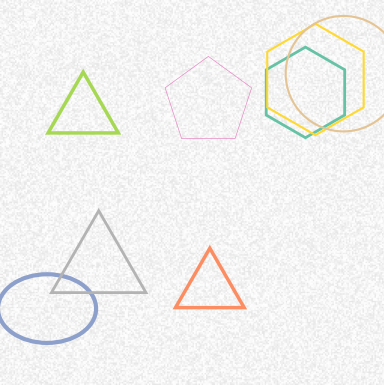[{"shape": "hexagon", "thickness": 2, "radius": 0.59, "center": [0.793, 0.76]}, {"shape": "triangle", "thickness": 2.5, "radius": 0.51, "center": [0.545, 0.252]}, {"shape": "oval", "thickness": 3, "radius": 0.64, "center": [0.122, 0.199]}, {"shape": "pentagon", "thickness": 0.5, "radius": 0.59, "center": [0.541, 0.735]}, {"shape": "triangle", "thickness": 2.5, "radius": 0.53, "center": [0.216, 0.707]}, {"shape": "hexagon", "thickness": 1.5, "radius": 0.72, "center": [0.819, 0.794]}, {"shape": "circle", "thickness": 1.5, "radius": 0.75, "center": [0.892, 0.809]}, {"shape": "triangle", "thickness": 2, "radius": 0.71, "center": [0.256, 0.311]}]